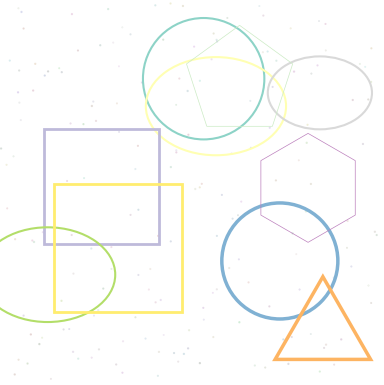[{"shape": "circle", "thickness": 1.5, "radius": 0.79, "center": [0.529, 0.796]}, {"shape": "oval", "thickness": 1.5, "radius": 0.91, "center": [0.561, 0.724]}, {"shape": "square", "thickness": 2, "radius": 0.75, "center": [0.262, 0.515]}, {"shape": "circle", "thickness": 2.5, "radius": 0.75, "center": [0.727, 0.322]}, {"shape": "triangle", "thickness": 2.5, "radius": 0.72, "center": [0.839, 0.138]}, {"shape": "oval", "thickness": 1.5, "radius": 0.88, "center": [0.124, 0.287]}, {"shape": "oval", "thickness": 1.5, "radius": 0.68, "center": [0.831, 0.759]}, {"shape": "hexagon", "thickness": 0.5, "radius": 0.71, "center": [0.8, 0.512]}, {"shape": "pentagon", "thickness": 0.5, "radius": 0.72, "center": [0.622, 0.789]}, {"shape": "square", "thickness": 2, "radius": 0.83, "center": [0.307, 0.355]}]